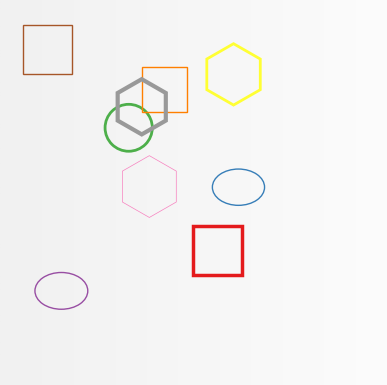[{"shape": "square", "thickness": 2.5, "radius": 0.31, "center": [0.561, 0.349]}, {"shape": "oval", "thickness": 1, "radius": 0.34, "center": [0.615, 0.514]}, {"shape": "circle", "thickness": 2, "radius": 0.3, "center": [0.332, 0.668]}, {"shape": "oval", "thickness": 1, "radius": 0.34, "center": [0.158, 0.244]}, {"shape": "square", "thickness": 1, "radius": 0.29, "center": [0.424, 0.767]}, {"shape": "hexagon", "thickness": 2, "radius": 0.4, "center": [0.603, 0.807]}, {"shape": "square", "thickness": 1, "radius": 0.32, "center": [0.122, 0.872]}, {"shape": "hexagon", "thickness": 0.5, "radius": 0.4, "center": [0.385, 0.515]}, {"shape": "hexagon", "thickness": 3, "radius": 0.36, "center": [0.366, 0.723]}]